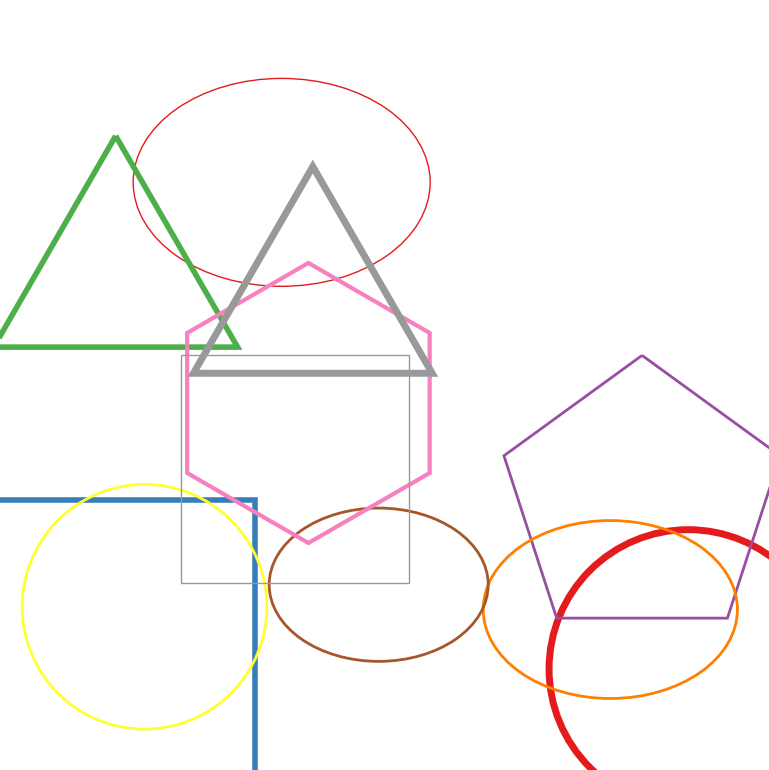[{"shape": "circle", "thickness": 2.5, "radius": 0.9, "center": [0.894, 0.131]}, {"shape": "oval", "thickness": 0.5, "radius": 0.96, "center": [0.366, 0.763]}, {"shape": "square", "thickness": 2, "radius": 0.96, "center": [0.14, 0.159]}, {"shape": "triangle", "thickness": 2, "radius": 0.91, "center": [0.15, 0.641]}, {"shape": "pentagon", "thickness": 1, "radius": 0.94, "center": [0.834, 0.35]}, {"shape": "oval", "thickness": 1, "radius": 0.83, "center": [0.793, 0.208]}, {"shape": "circle", "thickness": 1, "radius": 0.79, "center": [0.188, 0.212]}, {"shape": "oval", "thickness": 1, "radius": 0.71, "center": [0.492, 0.241]}, {"shape": "hexagon", "thickness": 1.5, "radius": 0.91, "center": [0.401, 0.477]}, {"shape": "square", "thickness": 0.5, "radius": 0.74, "center": [0.383, 0.391]}, {"shape": "triangle", "thickness": 2.5, "radius": 0.89, "center": [0.406, 0.605]}]